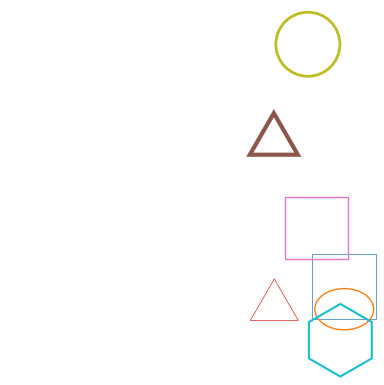[{"shape": "square", "thickness": 0.5, "radius": 0.42, "center": [0.894, 0.256]}, {"shape": "oval", "thickness": 1, "radius": 0.38, "center": [0.894, 0.197]}, {"shape": "triangle", "thickness": 0.5, "radius": 0.36, "center": [0.713, 0.204]}, {"shape": "triangle", "thickness": 3, "radius": 0.36, "center": [0.711, 0.634]}, {"shape": "square", "thickness": 1, "radius": 0.41, "center": [0.822, 0.407]}, {"shape": "circle", "thickness": 2, "radius": 0.42, "center": [0.8, 0.885]}, {"shape": "hexagon", "thickness": 1.5, "radius": 0.47, "center": [0.884, 0.116]}]